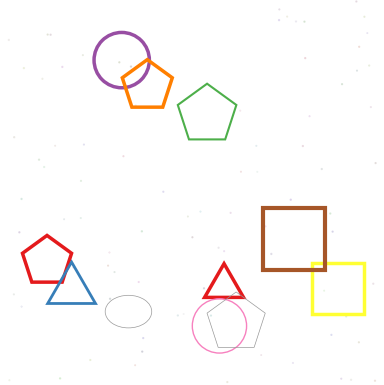[{"shape": "triangle", "thickness": 2.5, "radius": 0.29, "center": [0.582, 0.257]}, {"shape": "pentagon", "thickness": 2.5, "radius": 0.34, "center": [0.122, 0.321]}, {"shape": "triangle", "thickness": 2, "radius": 0.36, "center": [0.186, 0.248]}, {"shape": "pentagon", "thickness": 1.5, "radius": 0.4, "center": [0.538, 0.703]}, {"shape": "circle", "thickness": 2.5, "radius": 0.36, "center": [0.316, 0.844]}, {"shape": "pentagon", "thickness": 2.5, "radius": 0.34, "center": [0.383, 0.777]}, {"shape": "square", "thickness": 2.5, "radius": 0.33, "center": [0.878, 0.251]}, {"shape": "square", "thickness": 3, "radius": 0.4, "center": [0.764, 0.38]}, {"shape": "circle", "thickness": 1, "radius": 0.35, "center": [0.57, 0.153]}, {"shape": "oval", "thickness": 0.5, "radius": 0.3, "center": [0.334, 0.191]}, {"shape": "pentagon", "thickness": 0.5, "radius": 0.4, "center": [0.613, 0.162]}]